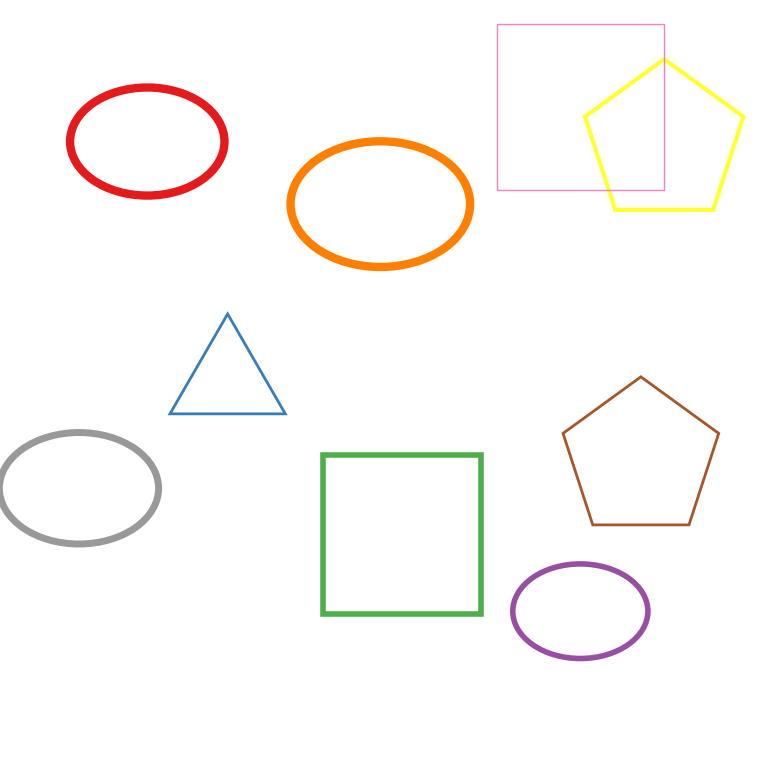[{"shape": "oval", "thickness": 3, "radius": 0.5, "center": [0.191, 0.816]}, {"shape": "triangle", "thickness": 1, "radius": 0.43, "center": [0.296, 0.506]}, {"shape": "square", "thickness": 2, "radius": 0.51, "center": [0.522, 0.306]}, {"shape": "oval", "thickness": 2, "radius": 0.44, "center": [0.754, 0.206]}, {"shape": "oval", "thickness": 3, "radius": 0.58, "center": [0.494, 0.735]}, {"shape": "pentagon", "thickness": 1.5, "radius": 0.54, "center": [0.863, 0.815]}, {"shape": "pentagon", "thickness": 1, "radius": 0.53, "center": [0.832, 0.404]}, {"shape": "square", "thickness": 0.5, "radius": 0.54, "center": [0.754, 0.861]}, {"shape": "oval", "thickness": 2.5, "radius": 0.52, "center": [0.103, 0.366]}]